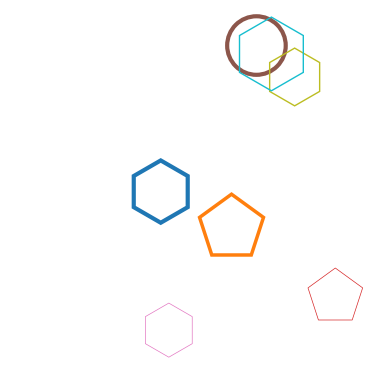[{"shape": "hexagon", "thickness": 3, "radius": 0.4, "center": [0.417, 0.502]}, {"shape": "pentagon", "thickness": 2.5, "radius": 0.44, "center": [0.601, 0.408]}, {"shape": "pentagon", "thickness": 0.5, "radius": 0.37, "center": [0.871, 0.229]}, {"shape": "circle", "thickness": 3, "radius": 0.38, "center": [0.666, 0.882]}, {"shape": "hexagon", "thickness": 0.5, "radius": 0.35, "center": [0.438, 0.142]}, {"shape": "hexagon", "thickness": 1, "radius": 0.37, "center": [0.765, 0.8]}, {"shape": "hexagon", "thickness": 1, "radius": 0.48, "center": [0.705, 0.86]}]